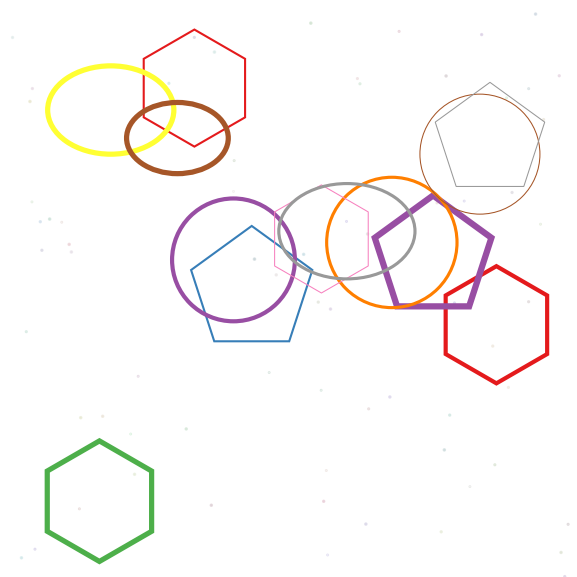[{"shape": "hexagon", "thickness": 1, "radius": 0.51, "center": [0.337, 0.847]}, {"shape": "hexagon", "thickness": 2, "radius": 0.51, "center": [0.86, 0.437]}, {"shape": "pentagon", "thickness": 1, "radius": 0.55, "center": [0.436, 0.497]}, {"shape": "hexagon", "thickness": 2.5, "radius": 0.52, "center": [0.172, 0.131]}, {"shape": "pentagon", "thickness": 3, "radius": 0.53, "center": [0.75, 0.555]}, {"shape": "circle", "thickness": 2, "radius": 0.53, "center": [0.404, 0.549]}, {"shape": "circle", "thickness": 1.5, "radius": 0.56, "center": [0.679, 0.579]}, {"shape": "oval", "thickness": 2.5, "radius": 0.55, "center": [0.192, 0.809]}, {"shape": "oval", "thickness": 2.5, "radius": 0.44, "center": [0.307, 0.76]}, {"shape": "circle", "thickness": 0.5, "radius": 0.52, "center": [0.831, 0.732]}, {"shape": "hexagon", "thickness": 0.5, "radius": 0.47, "center": [0.557, 0.585]}, {"shape": "pentagon", "thickness": 0.5, "radius": 0.5, "center": [0.848, 0.757]}, {"shape": "oval", "thickness": 1.5, "radius": 0.59, "center": [0.601, 0.599]}]